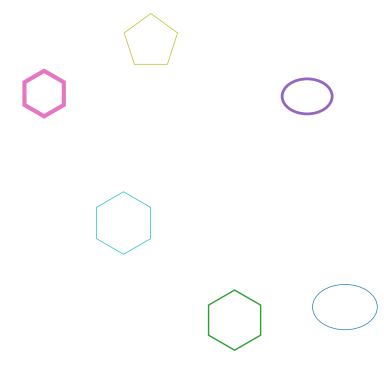[{"shape": "oval", "thickness": 0.5, "radius": 0.42, "center": [0.896, 0.202]}, {"shape": "hexagon", "thickness": 1, "radius": 0.39, "center": [0.609, 0.168]}, {"shape": "oval", "thickness": 2, "radius": 0.32, "center": [0.798, 0.75]}, {"shape": "hexagon", "thickness": 3, "radius": 0.3, "center": [0.115, 0.757]}, {"shape": "pentagon", "thickness": 0.5, "radius": 0.36, "center": [0.392, 0.892]}, {"shape": "hexagon", "thickness": 0.5, "radius": 0.41, "center": [0.321, 0.421]}]